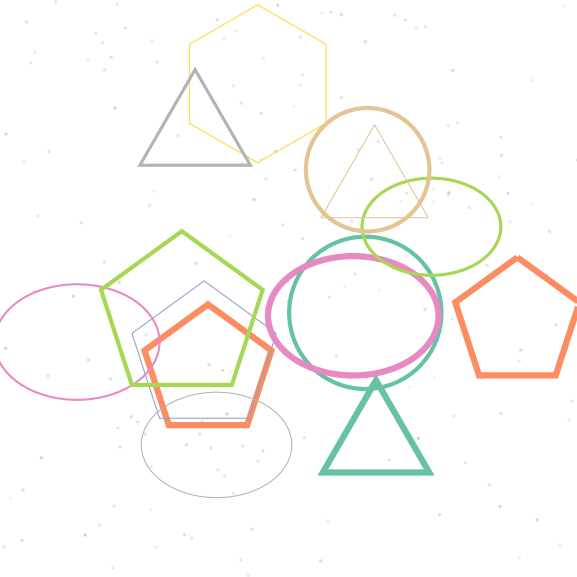[{"shape": "circle", "thickness": 2, "radius": 0.66, "center": [0.633, 0.457]}, {"shape": "triangle", "thickness": 3, "radius": 0.53, "center": [0.651, 0.234]}, {"shape": "pentagon", "thickness": 3, "radius": 0.58, "center": [0.36, 0.356]}, {"shape": "pentagon", "thickness": 3, "radius": 0.57, "center": [0.896, 0.441]}, {"shape": "pentagon", "thickness": 0.5, "radius": 0.66, "center": [0.353, 0.381]}, {"shape": "oval", "thickness": 1, "radius": 0.71, "center": [0.133, 0.407]}, {"shape": "oval", "thickness": 3, "radius": 0.74, "center": [0.612, 0.452]}, {"shape": "oval", "thickness": 1.5, "radius": 0.6, "center": [0.747, 0.607]}, {"shape": "pentagon", "thickness": 2, "radius": 0.74, "center": [0.315, 0.452]}, {"shape": "hexagon", "thickness": 0.5, "radius": 0.68, "center": [0.446, 0.854]}, {"shape": "circle", "thickness": 2, "radius": 0.53, "center": [0.637, 0.705]}, {"shape": "triangle", "thickness": 0.5, "radius": 0.54, "center": [0.649, 0.676]}, {"shape": "triangle", "thickness": 1.5, "radius": 0.55, "center": [0.338, 0.768]}, {"shape": "oval", "thickness": 0.5, "radius": 0.65, "center": [0.375, 0.229]}]